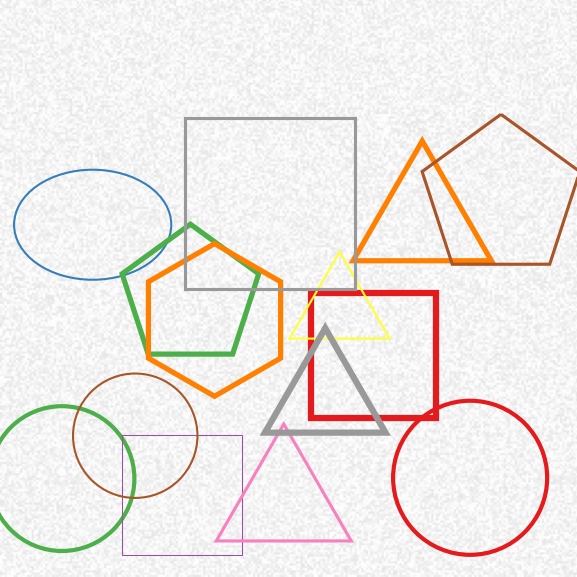[{"shape": "circle", "thickness": 2, "radius": 0.67, "center": [0.814, 0.172]}, {"shape": "square", "thickness": 3, "radius": 0.54, "center": [0.648, 0.383]}, {"shape": "oval", "thickness": 1, "radius": 0.68, "center": [0.16, 0.61]}, {"shape": "circle", "thickness": 2, "radius": 0.63, "center": [0.107, 0.17]}, {"shape": "pentagon", "thickness": 2.5, "radius": 0.62, "center": [0.33, 0.487]}, {"shape": "square", "thickness": 0.5, "radius": 0.52, "center": [0.315, 0.142]}, {"shape": "triangle", "thickness": 2.5, "radius": 0.69, "center": [0.731, 0.617]}, {"shape": "hexagon", "thickness": 2.5, "radius": 0.66, "center": [0.371, 0.445]}, {"shape": "triangle", "thickness": 1, "radius": 0.5, "center": [0.588, 0.463]}, {"shape": "circle", "thickness": 1, "radius": 0.54, "center": [0.234, 0.245]}, {"shape": "pentagon", "thickness": 1.5, "radius": 0.72, "center": [0.867, 0.658]}, {"shape": "triangle", "thickness": 1.5, "radius": 0.67, "center": [0.491, 0.13]}, {"shape": "square", "thickness": 1.5, "radius": 0.74, "center": [0.468, 0.647]}, {"shape": "triangle", "thickness": 3, "radius": 0.6, "center": [0.563, 0.31]}]